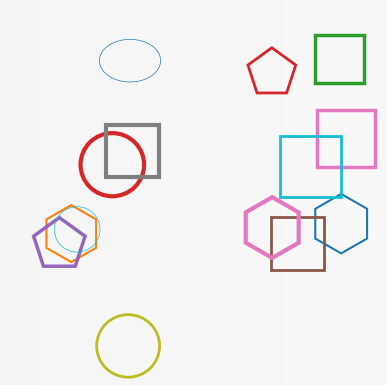[{"shape": "hexagon", "thickness": 1.5, "radius": 0.39, "center": [0.88, 0.419]}, {"shape": "oval", "thickness": 0.5, "radius": 0.4, "center": [0.336, 0.842]}, {"shape": "hexagon", "thickness": 1.5, "radius": 0.37, "center": [0.184, 0.393]}, {"shape": "square", "thickness": 2.5, "radius": 0.31, "center": [0.876, 0.846]}, {"shape": "circle", "thickness": 3, "radius": 0.41, "center": [0.29, 0.572]}, {"shape": "pentagon", "thickness": 2, "radius": 0.32, "center": [0.702, 0.811]}, {"shape": "pentagon", "thickness": 2.5, "radius": 0.35, "center": [0.153, 0.365]}, {"shape": "square", "thickness": 2, "radius": 0.34, "center": [0.767, 0.367]}, {"shape": "square", "thickness": 2.5, "radius": 0.37, "center": [0.893, 0.641]}, {"shape": "hexagon", "thickness": 3, "radius": 0.39, "center": [0.703, 0.409]}, {"shape": "square", "thickness": 3, "radius": 0.34, "center": [0.342, 0.607]}, {"shape": "circle", "thickness": 2, "radius": 0.41, "center": [0.331, 0.101]}, {"shape": "circle", "thickness": 0.5, "radius": 0.29, "center": [0.199, 0.404]}, {"shape": "square", "thickness": 2, "radius": 0.4, "center": [0.801, 0.567]}]